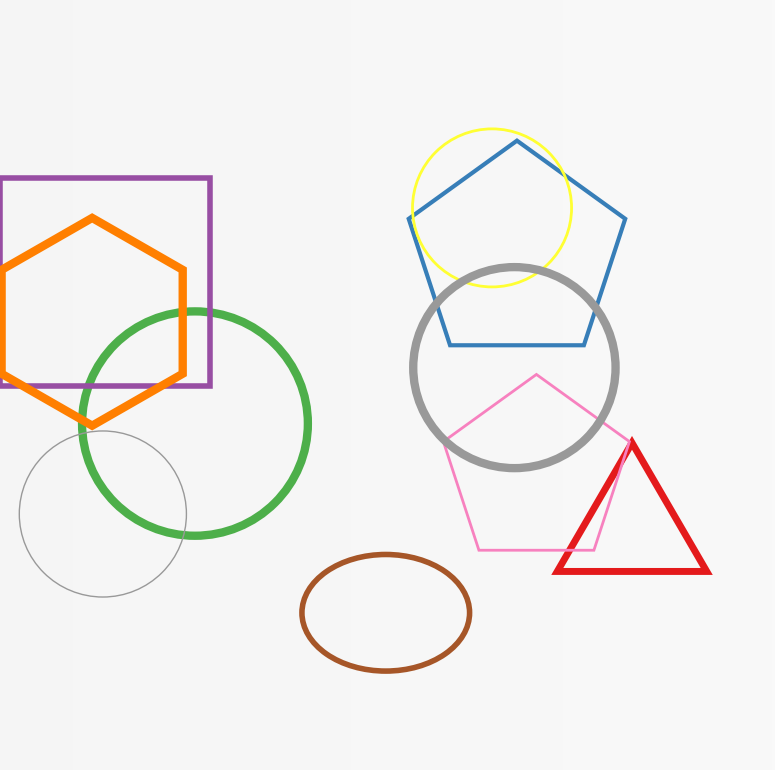[{"shape": "triangle", "thickness": 2.5, "radius": 0.56, "center": [0.815, 0.314]}, {"shape": "pentagon", "thickness": 1.5, "radius": 0.73, "center": [0.667, 0.67]}, {"shape": "circle", "thickness": 3, "radius": 0.73, "center": [0.252, 0.45]}, {"shape": "square", "thickness": 2, "radius": 0.68, "center": [0.135, 0.634]}, {"shape": "hexagon", "thickness": 3, "radius": 0.67, "center": [0.119, 0.582]}, {"shape": "circle", "thickness": 1, "radius": 0.51, "center": [0.635, 0.73]}, {"shape": "oval", "thickness": 2, "radius": 0.54, "center": [0.498, 0.204]}, {"shape": "pentagon", "thickness": 1, "radius": 0.63, "center": [0.692, 0.388]}, {"shape": "circle", "thickness": 0.5, "radius": 0.54, "center": [0.133, 0.332]}, {"shape": "circle", "thickness": 3, "radius": 0.65, "center": [0.664, 0.523]}]